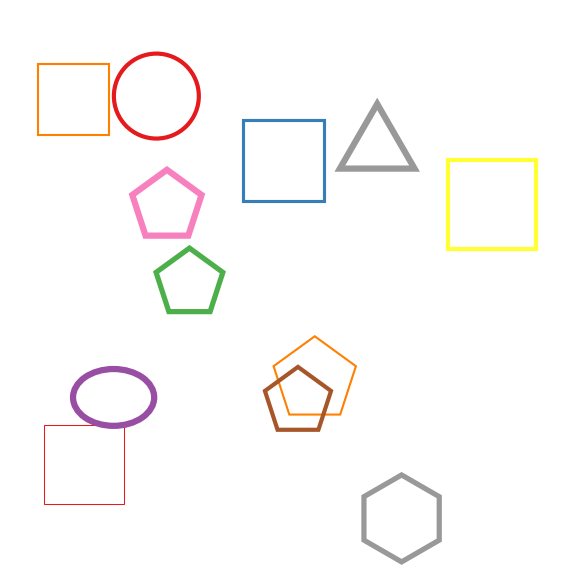[{"shape": "square", "thickness": 0.5, "radius": 0.34, "center": [0.145, 0.195]}, {"shape": "circle", "thickness": 2, "radius": 0.37, "center": [0.271, 0.833]}, {"shape": "square", "thickness": 1.5, "radius": 0.35, "center": [0.491, 0.721]}, {"shape": "pentagon", "thickness": 2.5, "radius": 0.3, "center": [0.328, 0.509]}, {"shape": "oval", "thickness": 3, "radius": 0.35, "center": [0.197, 0.311]}, {"shape": "square", "thickness": 1, "radius": 0.31, "center": [0.128, 0.828]}, {"shape": "pentagon", "thickness": 1, "radius": 0.37, "center": [0.545, 0.342]}, {"shape": "square", "thickness": 2, "radius": 0.38, "center": [0.852, 0.645]}, {"shape": "pentagon", "thickness": 2, "radius": 0.3, "center": [0.516, 0.304]}, {"shape": "pentagon", "thickness": 3, "radius": 0.32, "center": [0.289, 0.642]}, {"shape": "hexagon", "thickness": 2.5, "radius": 0.38, "center": [0.695, 0.101]}, {"shape": "triangle", "thickness": 3, "radius": 0.37, "center": [0.653, 0.745]}]